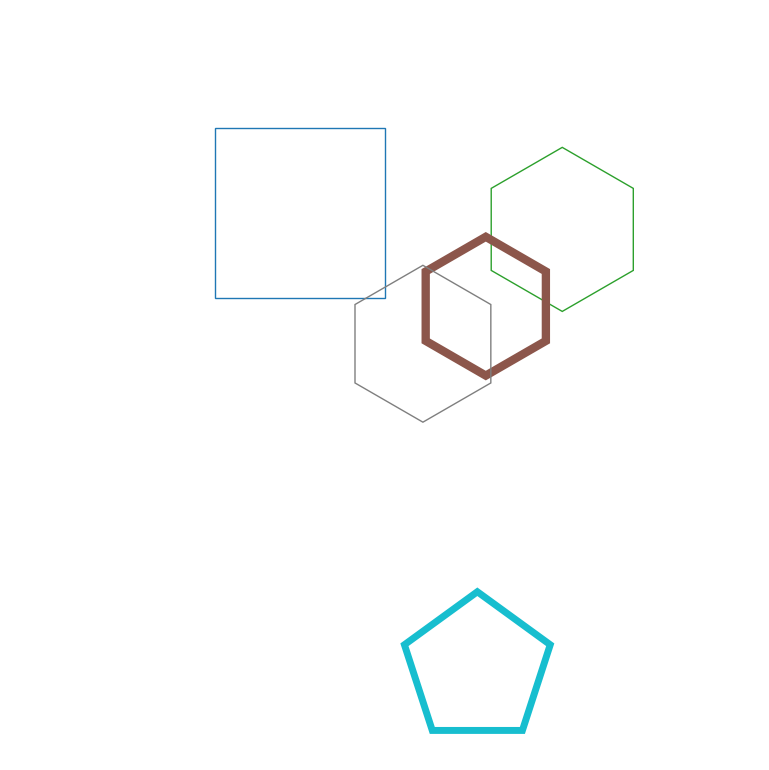[{"shape": "square", "thickness": 0.5, "radius": 0.55, "center": [0.389, 0.723]}, {"shape": "hexagon", "thickness": 0.5, "radius": 0.53, "center": [0.73, 0.702]}, {"shape": "hexagon", "thickness": 3, "radius": 0.45, "center": [0.631, 0.602]}, {"shape": "hexagon", "thickness": 0.5, "radius": 0.51, "center": [0.549, 0.554]}, {"shape": "pentagon", "thickness": 2.5, "radius": 0.5, "center": [0.62, 0.132]}]